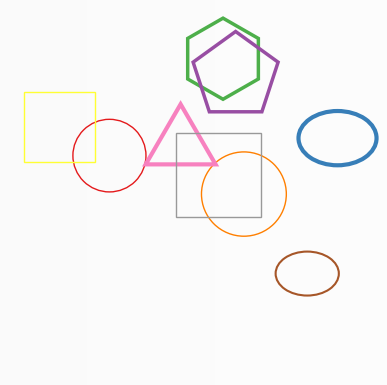[{"shape": "circle", "thickness": 1, "radius": 0.47, "center": [0.282, 0.596]}, {"shape": "oval", "thickness": 3, "radius": 0.5, "center": [0.871, 0.641]}, {"shape": "hexagon", "thickness": 2.5, "radius": 0.53, "center": [0.576, 0.848]}, {"shape": "pentagon", "thickness": 2.5, "radius": 0.58, "center": [0.608, 0.803]}, {"shape": "circle", "thickness": 1, "radius": 0.55, "center": [0.629, 0.496]}, {"shape": "square", "thickness": 1, "radius": 0.46, "center": [0.154, 0.671]}, {"shape": "oval", "thickness": 1.5, "radius": 0.41, "center": [0.793, 0.289]}, {"shape": "triangle", "thickness": 3, "radius": 0.52, "center": [0.466, 0.625]}, {"shape": "square", "thickness": 1, "radius": 0.54, "center": [0.564, 0.545]}]